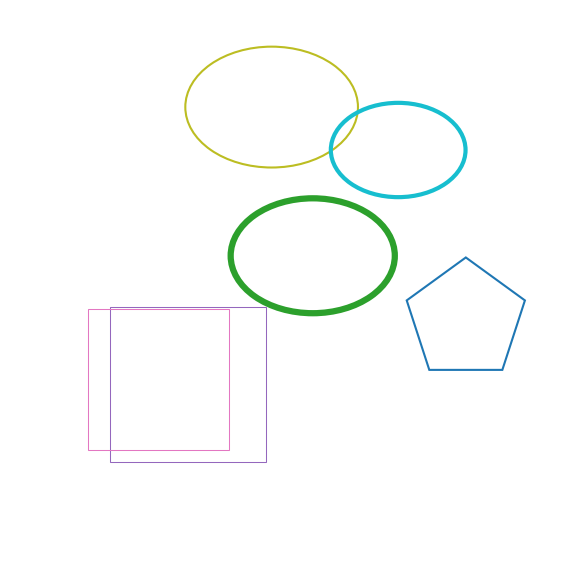[{"shape": "pentagon", "thickness": 1, "radius": 0.54, "center": [0.807, 0.446]}, {"shape": "oval", "thickness": 3, "radius": 0.71, "center": [0.542, 0.556]}, {"shape": "square", "thickness": 0.5, "radius": 0.67, "center": [0.326, 0.334]}, {"shape": "square", "thickness": 0.5, "radius": 0.61, "center": [0.275, 0.342]}, {"shape": "oval", "thickness": 1, "radius": 0.75, "center": [0.47, 0.814]}, {"shape": "oval", "thickness": 2, "radius": 0.58, "center": [0.689, 0.739]}]